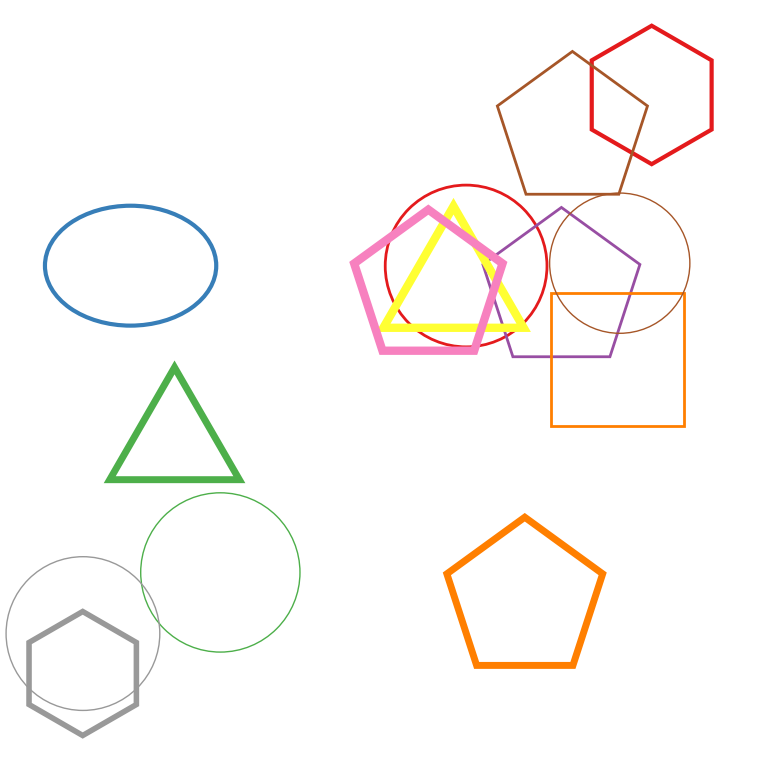[{"shape": "circle", "thickness": 1, "radius": 0.53, "center": [0.605, 0.655]}, {"shape": "hexagon", "thickness": 1.5, "radius": 0.45, "center": [0.846, 0.877]}, {"shape": "oval", "thickness": 1.5, "radius": 0.56, "center": [0.17, 0.655]}, {"shape": "triangle", "thickness": 2.5, "radius": 0.49, "center": [0.227, 0.426]}, {"shape": "circle", "thickness": 0.5, "radius": 0.52, "center": [0.286, 0.257]}, {"shape": "pentagon", "thickness": 1, "radius": 0.54, "center": [0.729, 0.623]}, {"shape": "square", "thickness": 1, "radius": 0.43, "center": [0.802, 0.533]}, {"shape": "pentagon", "thickness": 2.5, "radius": 0.53, "center": [0.682, 0.222]}, {"shape": "triangle", "thickness": 3, "radius": 0.53, "center": [0.589, 0.627]}, {"shape": "circle", "thickness": 0.5, "radius": 0.46, "center": [0.805, 0.658]}, {"shape": "pentagon", "thickness": 1, "radius": 0.51, "center": [0.743, 0.831]}, {"shape": "pentagon", "thickness": 3, "radius": 0.51, "center": [0.556, 0.626]}, {"shape": "hexagon", "thickness": 2, "radius": 0.4, "center": [0.107, 0.125]}, {"shape": "circle", "thickness": 0.5, "radius": 0.5, "center": [0.108, 0.177]}]